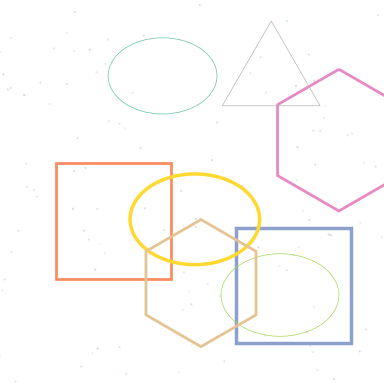[{"shape": "oval", "thickness": 0.5, "radius": 0.71, "center": [0.422, 0.803]}, {"shape": "square", "thickness": 2, "radius": 0.75, "center": [0.295, 0.426]}, {"shape": "square", "thickness": 2.5, "radius": 0.75, "center": [0.762, 0.258]}, {"shape": "hexagon", "thickness": 2, "radius": 0.92, "center": [0.88, 0.636]}, {"shape": "oval", "thickness": 0.5, "radius": 0.77, "center": [0.727, 0.234]}, {"shape": "oval", "thickness": 2.5, "radius": 0.84, "center": [0.506, 0.43]}, {"shape": "hexagon", "thickness": 2, "radius": 0.83, "center": [0.522, 0.265]}, {"shape": "triangle", "thickness": 0.5, "radius": 0.73, "center": [0.704, 0.799]}]